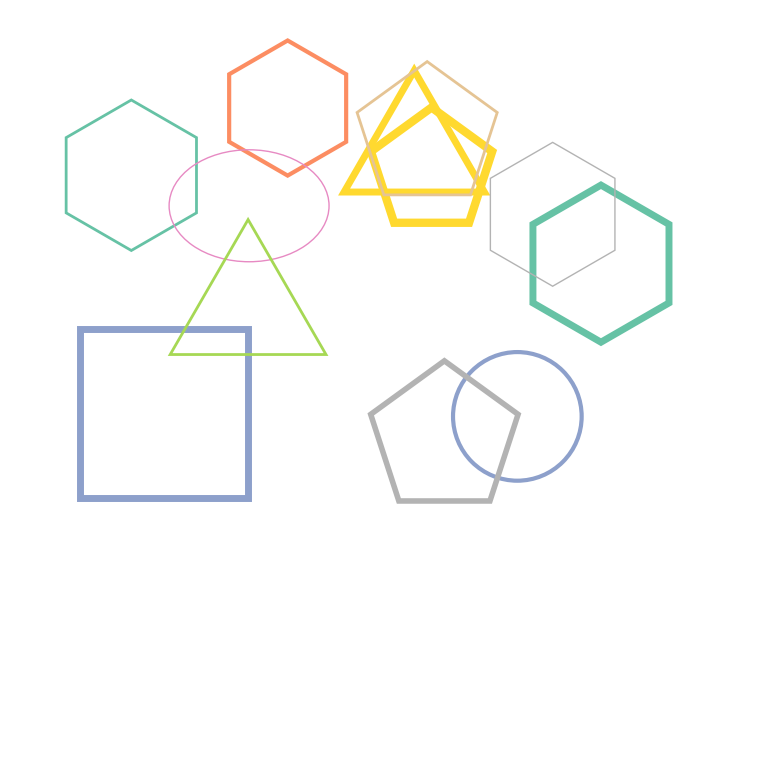[{"shape": "hexagon", "thickness": 2.5, "radius": 0.51, "center": [0.78, 0.658]}, {"shape": "hexagon", "thickness": 1, "radius": 0.49, "center": [0.171, 0.772]}, {"shape": "hexagon", "thickness": 1.5, "radius": 0.44, "center": [0.374, 0.86]}, {"shape": "circle", "thickness": 1.5, "radius": 0.42, "center": [0.672, 0.459]}, {"shape": "square", "thickness": 2.5, "radius": 0.55, "center": [0.213, 0.463]}, {"shape": "oval", "thickness": 0.5, "radius": 0.52, "center": [0.323, 0.733]}, {"shape": "triangle", "thickness": 1, "radius": 0.58, "center": [0.322, 0.598]}, {"shape": "pentagon", "thickness": 3, "radius": 0.41, "center": [0.56, 0.778]}, {"shape": "triangle", "thickness": 2.5, "radius": 0.53, "center": [0.538, 0.803]}, {"shape": "pentagon", "thickness": 1, "radius": 0.48, "center": [0.555, 0.824]}, {"shape": "pentagon", "thickness": 2, "radius": 0.5, "center": [0.577, 0.431]}, {"shape": "hexagon", "thickness": 0.5, "radius": 0.47, "center": [0.718, 0.722]}]